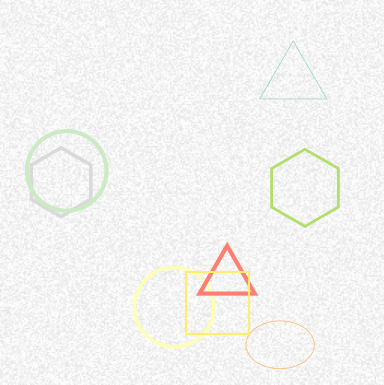[{"shape": "triangle", "thickness": 0.5, "radius": 0.5, "center": [0.762, 0.793]}, {"shape": "circle", "thickness": 2.5, "radius": 0.52, "center": [0.452, 0.202]}, {"shape": "triangle", "thickness": 3, "radius": 0.41, "center": [0.59, 0.279]}, {"shape": "oval", "thickness": 0.5, "radius": 0.44, "center": [0.728, 0.104]}, {"shape": "hexagon", "thickness": 2, "radius": 0.5, "center": [0.792, 0.512]}, {"shape": "hexagon", "thickness": 2.5, "radius": 0.45, "center": [0.159, 0.527]}, {"shape": "circle", "thickness": 3, "radius": 0.52, "center": [0.173, 0.556]}, {"shape": "square", "thickness": 1.5, "radius": 0.41, "center": [0.565, 0.213]}]